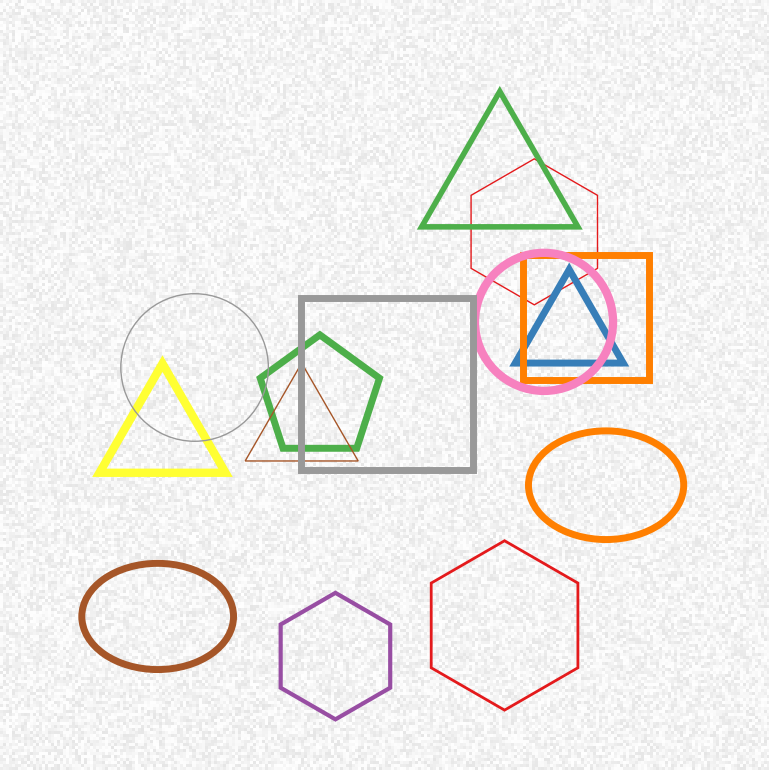[{"shape": "hexagon", "thickness": 0.5, "radius": 0.47, "center": [0.694, 0.699]}, {"shape": "hexagon", "thickness": 1, "radius": 0.55, "center": [0.655, 0.188]}, {"shape": "triangle", "thickness": 2.5, "radius": 0.4, "center": [0.739, 0.569]}, {"shape": "pentagon", "thickness": 2.5, "radius": 0.41, "center": [0.415, 0.484]}, {"shape": "triangle", "thickness": 2, "radius": 0.59, "center": [0.649, 0.764]}, {"shape": "hexagon", "thickness": 1.5, "radius": 0.41, "center": [0.436, 0.148]}, {"shape": "square", "thickness": 2.5, "radius": 0.41, "center": [0.761, 0.588]}, {"shape": "oval", "thickness": 2.5, "radius": 0.5, "center": [0.787, 0.37]}, {"shape": "triangle", "thickness": 3, "radius": 0.47, "center": [0.211, 0.433]}, {"shape": "oval", "thickness": 2.5, "radius": 0.49, "center": [0.205, 0.199]}, {"shape": "triangle", "thickness": 0.5, "radius": 0.42, "center": [0.392, 0.444]}, {"shape": "circle", "thickness": 3, "radius": 0.45, "center": [0.707, 0.582]}, {"shape": "circle", "thickness": 0.5, "radius": 0.48, "center": [0.253, 0.523]}, {"shape": "square", "thickness": 2.5, "radius": 0.56, "center": [0.503, 0.501]}]